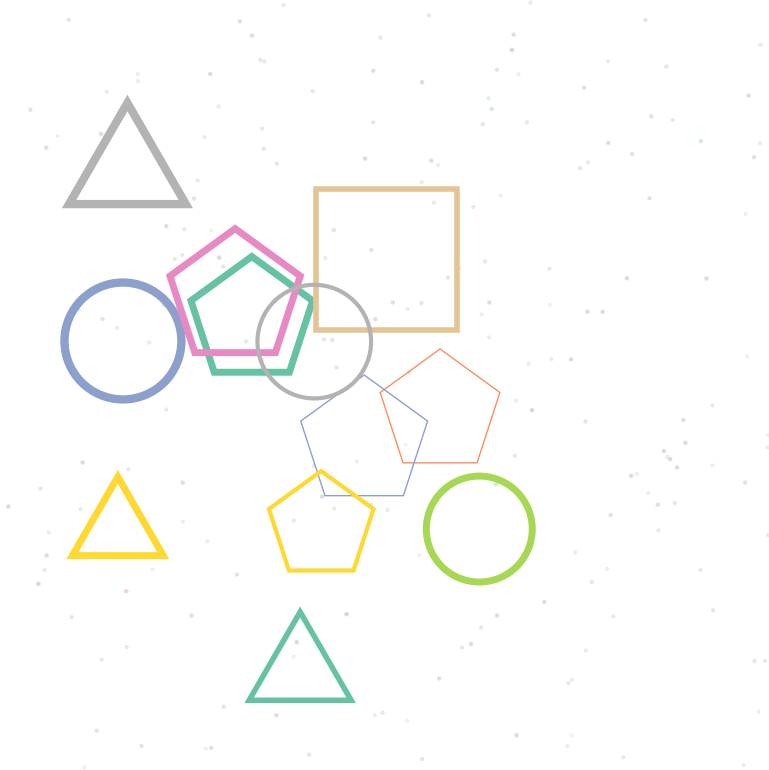[{"shape": "pentagon", "thickness": 2.5, "radius": 0.42, "center": [0.327, 0.584]}, {"shape": "triangle", "thickness": 2, "radius": 0.38, "center": [0.39, 0.129]}, {"shape": "pentagon", "thickness": 0.5, "radius": 0.41, "center": [0.571, 0.465]}, {"shape": "pentagon", "thickness": 0.5, "radius": 0.43, "center": [0.473, 0.426]}, {"shape": "circle", "thickness": 3, "radius": 0.38, "center": [0.16, 0.557]}, {"shape": "pentagon", "thickness": 2.5, "radius": 0.44, "center": [0.305, 0.614]}, {"shape": "circle", "thickness": 2.5, "radius": 0.34, "center": [0.622, 0.313]}, {"shape": "pentagon", "thickness": 1.5, "radius": 0.36, "center": [0.417, 0.317]}, {"shape": "triangle", "thickness": 2.5, "radius": 0.34, "center": [0.153, 0.313]}, {"shape": "square", "thickness": 2, "radius": 0.46, "center": [0.502, 0.663]}, {"shape": "circle", "thickness": 1.5, "radius": 0.37, "center": [0.408, 0.556]}, {"shape": "triangle", "thickness": 3, "radius": 0.44, "center": [0.165, 0.779]}]